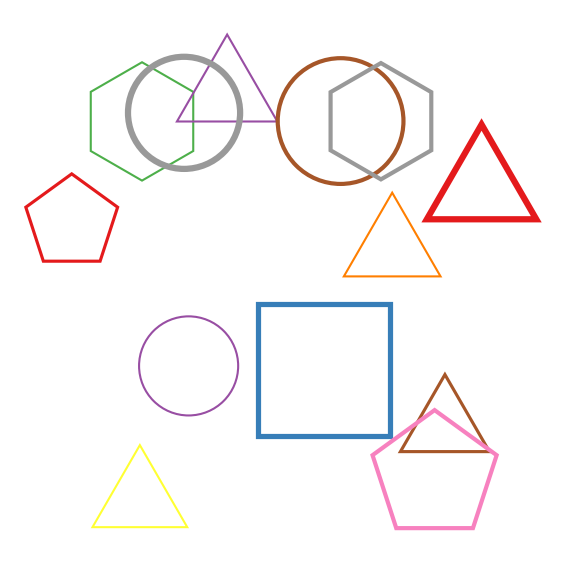[{"shape": "pentagon", "thickness": 1.5, "radius": 0.42, "center": [0.124, 0.614]}, {"shape": "triangle", "thickness": 3, "radius": 0.55, "center": [0.834, 0.674]}, {"shape": "square", "thickness": 2.5, "radius": 0.57, "center": [0.561, 0.358]}, {"shape": "hexagon", "thickness": 1, "radius": 0.51, "center": [0.246, 0.789]}, {"shape": "triangle", "thickness": 1, "radius": 0.5, "center": [0.393, 0.839]}, {"shape": "circle", "thickness": 1, "radius": 0.43, "center": [0.327, 0.366]}, {"shape": "triangle", "thickness": 1, "radius": 0.48, "center": [0.679, 0.569]}, {"shape": "triangle", "thickness": 1, "radius": 0.47, "center": [0.242, 0.134]}, {"shape": "triangle", "thickness": 1.5, "radius": 0.44, "center": [0.77, 0.262]}, {"shape": "circle", "thickness": 2, "radius": 0.54, "center": [0.59, 0.79]}, {"shape": "pentagon", "thickness": 2, "radius": 0.56, "center": [0.753, 0.176]}, {"shape": "circle", "thickness": 3, "radius": 0.49, "center": [0.319, 0.804]}, {"shape": "hexagon", "thickness": 2, "radius": 0.5, "center": [0.66, 0.789]}]